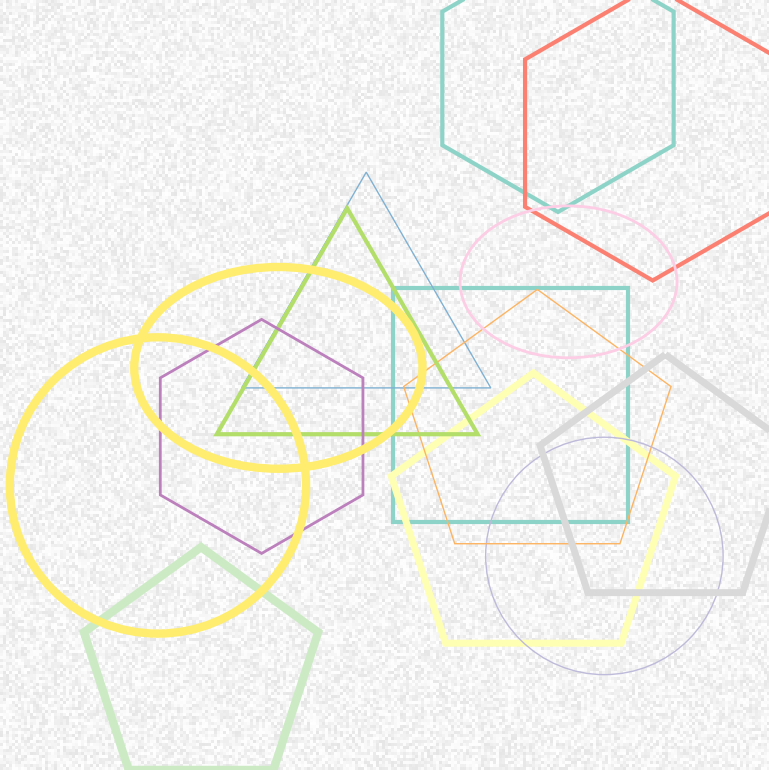[{"shape": "hexagon", "thickness": 1.5, "radius": 0.87, "center": [0.725, 0.898]}, {"shape": "square", "thickness": 1.5, "radius": 0.76, "center": [0.663, 0.474]}, {"shape": "pentagon", "thickness": 2.5, "radius": 0.97, "center": [0.693, 0.322]}, {"shape": "circle", "thickness": 0.5, "radius": 0.77, "center": [0.785, 0.278]}, {"shape": "hexagon", "thickness": 1.5, "radius": 0.96, "center": [0.848, 0.827]}, {"shape": "triangle", "thickness": 0.5, "radius": 0.93, "center": [0.476, 0.59]}, {"shape": "pentagon", "thickness": 0.5, "radius": 0.91, "center": [0.698, 0.442]}, {"shape": "triangle", "thickness": 1.5, "radius": 0.98, "center": [0.451, 0.534]}, {"shape": "oval", "thickness": 1, "radius": 0.7, "center": [0.738, 0.634]}, {"shape": "pentagon", "thickness": 2.5, "radius": 0.85, "center": [0.864, 0.369]}, {"shape": "hexagon", "thickness": 1, "radius": 0.76, "center": [0.34, 0.433]}, {"shape": "pentagon", "thickness": 3, "radius": 0.8, "center": [0.261, 0.129]}, {"shape": "oval", "thickness": 3, "radius": 0.94, "center": [0.362, 0.522]}, {"shape": "circle", "thickness": 3, "radius": 0.96, "center": [0.205, 0.37]}]